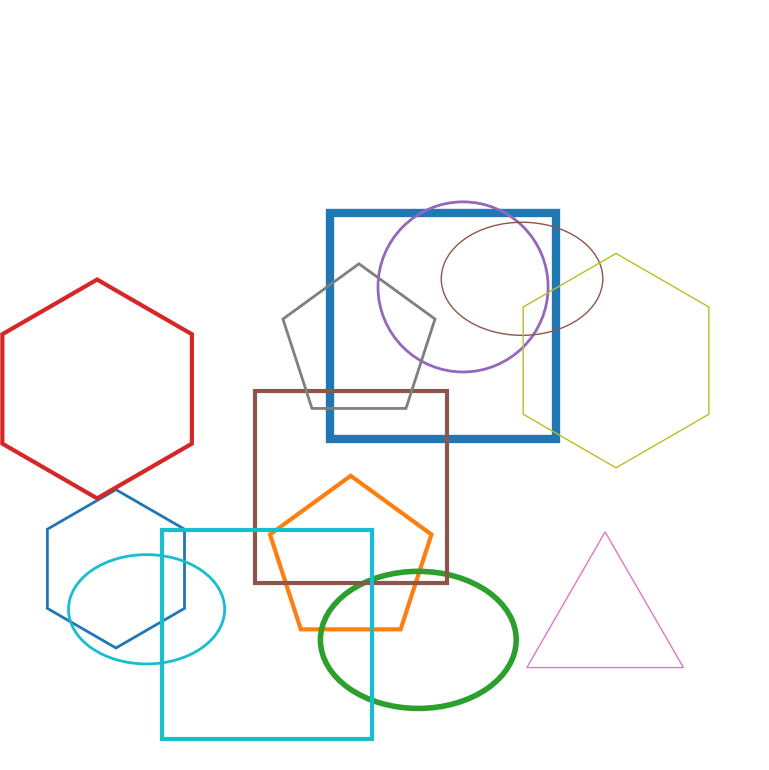[{"shape": "hexagon", "thickness": 1, "radius": 0.51, "center": [0.151, 0.261]}, {"shape": "square", "thickness": 3, "radius": 0.73, "center": [0.575, 0.577]}, {"shape": "pentagon", "thickness": 1.5, "radius": 0.55, "center": [0.455, 0.272]}, {"shape": "oval", "thickness": 2, "radius": 0.64, "center": [0.543, 0.169]}, {"shape": "hexagon", "thickness": 1.5, "radius": 0.71, "center": [0.126, 0.495]}, {"shape": "circle", "thickness": 1, "radius": 0.55, "center": [0.601, 0.627]}, {"shape": "square", "thickness": 1.5, "radius": 0.62, "center": [0.455, 0.368]}, {"shape": "oval", "thickness": 0.5, "radius": 0.52, "center": [0.678, 0.638]}, {"shape": "triangle", "thickness": 0.5, "radius": 0.59, "center": [0.786, 0.192]}, {"shape": "pentagon", "thickness": 1, "radius": 0.52, "center": [0.466, 0.554]}, {"shape": "hexagon", "thickness": 0.5, "radius": 0.7, "center": [0.8, 0.532]}, {"shape": "square", "thickness": 1.5, "radius": 0.68, "center": [0.347, 0.176]}, {"shape": "oval", "thickness": 1, "radius": 0.51, "center": [0.19, 0.209]}]